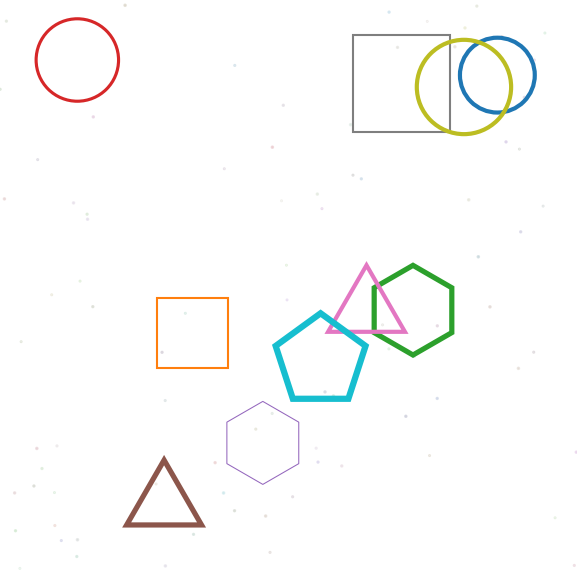[{"shape": "circle", "thickness": 2, "radius": 0.32, "center": [0.861, 0.869]}, {"shape": "square", "thickness": 1, "radius": 0.31, "center": [0.334, 0.423]}, {"shape": "hexagon", "thickness": 2.5, "radius": 0.39, "center": [0.715, 0.462]}, {"shape": "circle", "thickness": 1.5, "radius": 0.36, "center": [0.134, 0.895]}, {"shape": "hexagon", "thickness": 0.5, "radius": 0.36, "center": [0.455, 0.232]}, {"shape": "triangle", "thickness": 2.5, "radius": 0.37, "center": [0.284, 0.128]}, {"shape": "triangle", "thickness": 2, "radius": 0.38, "center": [0.635, 0.463]}, {"shape": "square", "thickness": 1, "radius": 0.42, "center": [0.695, 0.855]}, {"shape": "circle", "thickness": 2, "radius": 0.41, "center": [0.803, 0.849]}, {"shape": "pentagon", "thickness": 3, "radius": 0.41, "center": [0.555, 0.375]}]